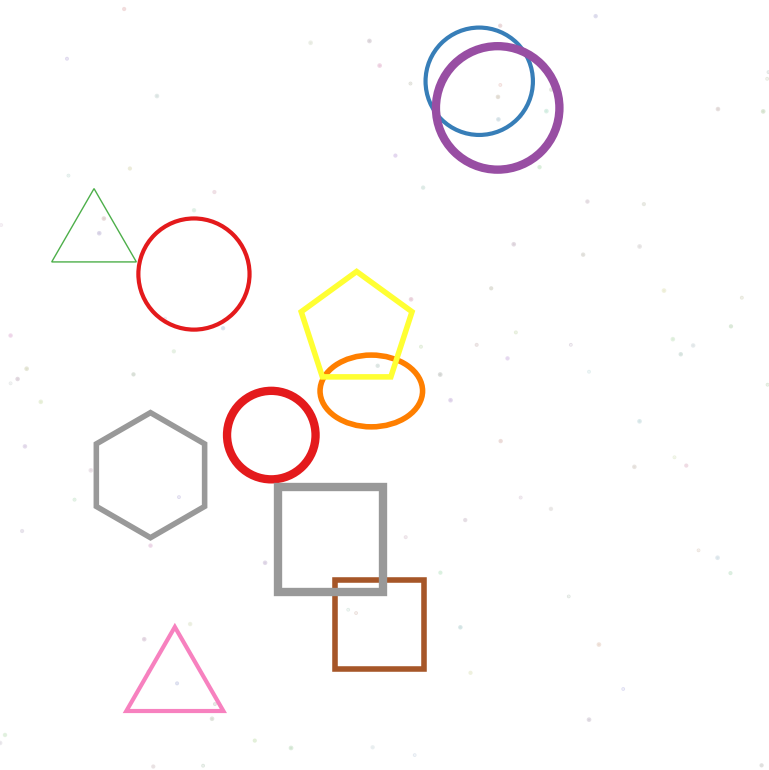[{"shape": "circle", "thickness": 3, "radius": 0.29, "center": [0.352, 0.435]}, {"shape": "circle", "thickness": 1.5, "radius": 0.36, "center": [0.252, 0.644]}, {"shape": "circle", "thickness": 1.5, "radius": 0.35, "center": [0.622, 0.894]}, {"shape": "triangle", "thickness": 0.5, "radius": 0.32, "center": [0.122, 0.692]}, {"shape": "circle", "thickness": 3, "radius": 0.4, "center": [0.646, 0.86]}, {"shape": "oval", "thickness": 2, "radius": 0.33, "center": [0.482, 0.492]}, {"shape": "pentagon", "thickness": 2, "radius": 0.38, "center": [0.463, 0.572]}, {"shape": "square", "thickness": 2, "radius": 0.29, "center": [0.492, 0.189]}, {"shape": "triangle", "thickness": 1.5, "radius": 0.36, "center": [0.227, 0.113]}, {"shape": "square", "thickness": 3, "radius": 0.34, "center": [0.429, 0.299]}, {"shape": "hexagon", "thickness": 2, "radius": 0.41, "center": [0.195, 0.383]}]